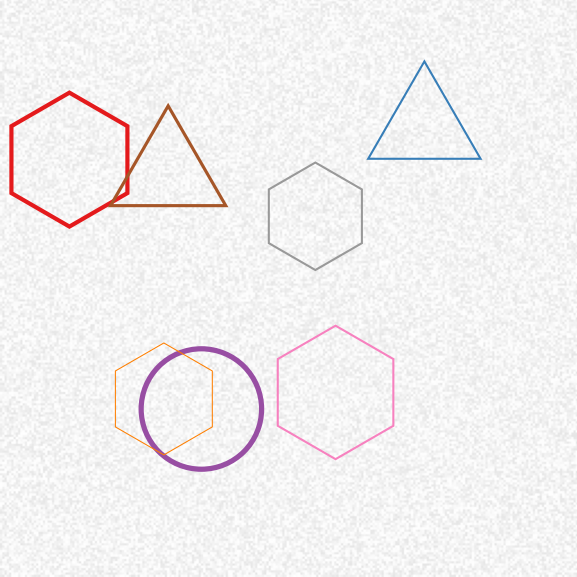[{"shape": "hexagon", "thickness": 2, "radius": 0.58, "center": [0.12, 0.723]}, {"shape": "triangle", "thickness": 1, "radius": 0.56, "center": [0.735, 0.78]}, {"shape": "circle", "thickness": 2.5, "radius": 0.52, "center": [0.349, 0.291]}, {"shape": "hexagon", "thickness": 0.5, "radius": 0.48, "center": [0.284, 0.308]}, {"shape": "triangle", "thickness": 1.5, "radius": 0.58, "center": [0.291, 0.701]}, {"shape": "hexagon", "thickness": 1, "radius": 0.58, "center": [0.581, 0.32]}, {"shape": "hexagon", "thickness": 1, "radius": 0.47, "center": [0.546, 0.625]}]